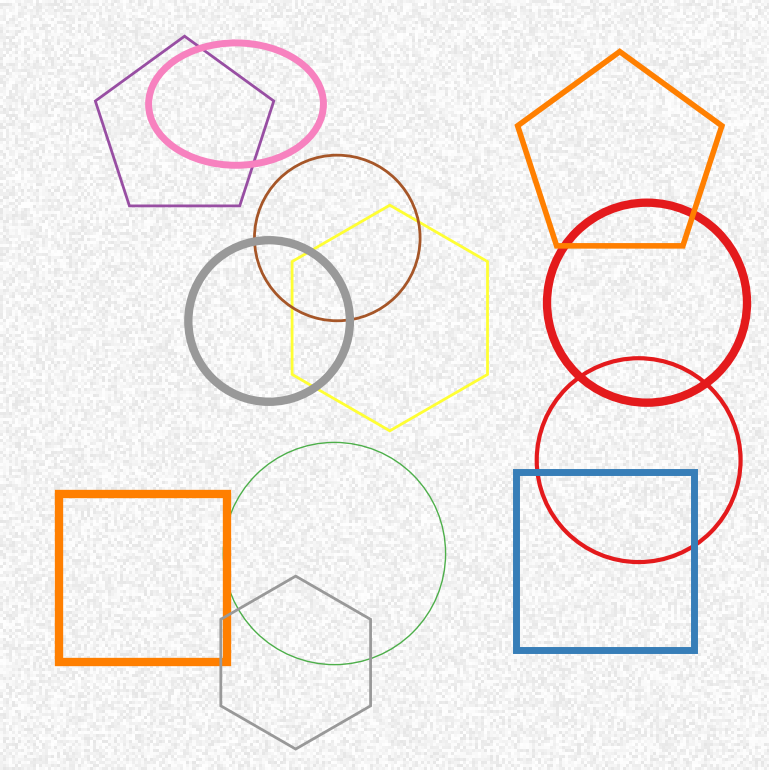[{"shape": "circle", "thickness": 1.5, "radius": 0.66, "center": [0.829, 0.402]}, {"shape": "circle", "thickness": 3, "radius": 0.65, "center": [0.84, 0.607]}, {"shape": "square", "thickness": 2.5, "radius": 0.58, "center": [0.786, 0.271]}, {"shape": "circle", "thickness": 0.5, "radius": 0.72, "center": [0.434, 0.281]}, {"shape": "pentagon", "thickness": 1, "radius": 0.61, "center": [0.24, 0.831]}, {"shape": "square", "thickness": 3, "radius": 0.55, "center": [0.185, 0.25]}, {"shape": "pentagon", "thickness": 2, "radius": 0.7, "center": [0.805, 0.794]}, {"shape": "hexagon", "thickness": 1, "radius": 0.73, "center": [0.506, 0.587]}, {"shape": "circle", "thickness": 1, "radius": 0.54, "center": [0.438, 0.691]}, {"shape": "oval", "thickness": 2.5, "radius": 0.57, "center": [0.307, 0.865]}, {"shape": "hexagon", "thickness": 1, "radius": 0.56, "center": [0.384, 0.139]}, {"shape": "circle", "thickness": 3, "radius": 0.52, "center": [0.35, 0.583]}]